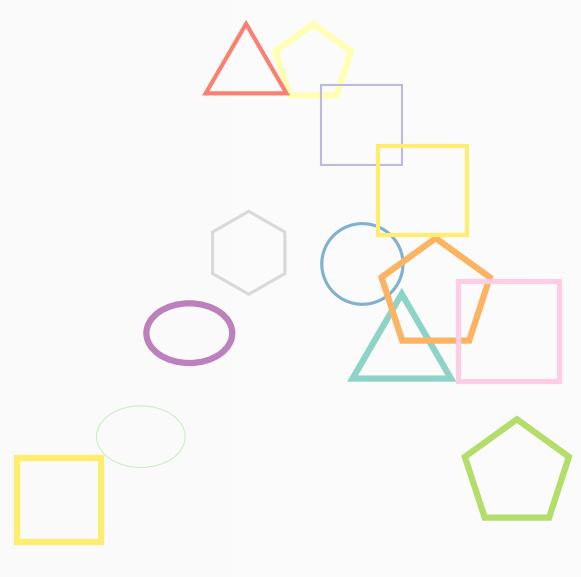[{"shape": "triangle", "thickness": 3, "radius": 0.49, "center": [0.691, 0.392]}, {"shape": "pentagon", "thickness": 3, "radius": 0.34, "center": [0.539, 0.889]}, {"shape": "square", "thickness": 1, "radius": 0.35, "center": [0.622, 0.783]}, {"shape": "triangle", "thickness": 2, "radius": 0.4, "center": [0.423, 0.878]}, {"shape": "circle", "thickness": 1.5, "radius": 0.35, "center": [0.623, 0.542]}, {"shape": "pentagon", "thickness": 3, "radius": 0.49, "center": [0.75, 0.489]}, {"shape": "pentagon", "thickness": 3, "radius": 0.47, "center": [0.889, 0.179]}, {"shape": "square", "thickness": 2.5, "radius": 0.43, "center": [0.875, 0.425]}, {"shape": "hexagon", "thickness": 1.5, "radius": 0.36, "center": [0.428, 0.561]}, {"shape": "oval", "thickness": 3, "radius": 0.37, "center": [0.326, 0.422]}, {"shape": "oval", "thickness": 0.5, "radius": 0.38, "center": [0.242, 0.243]}, {"shape": "square", "thickness": 3, "radius": 0.36, "center": [0.102, 0.133]}, {"shape": "square", "thickness": 2, "radius": 0.38, "center": [0.727, 0.669]}]